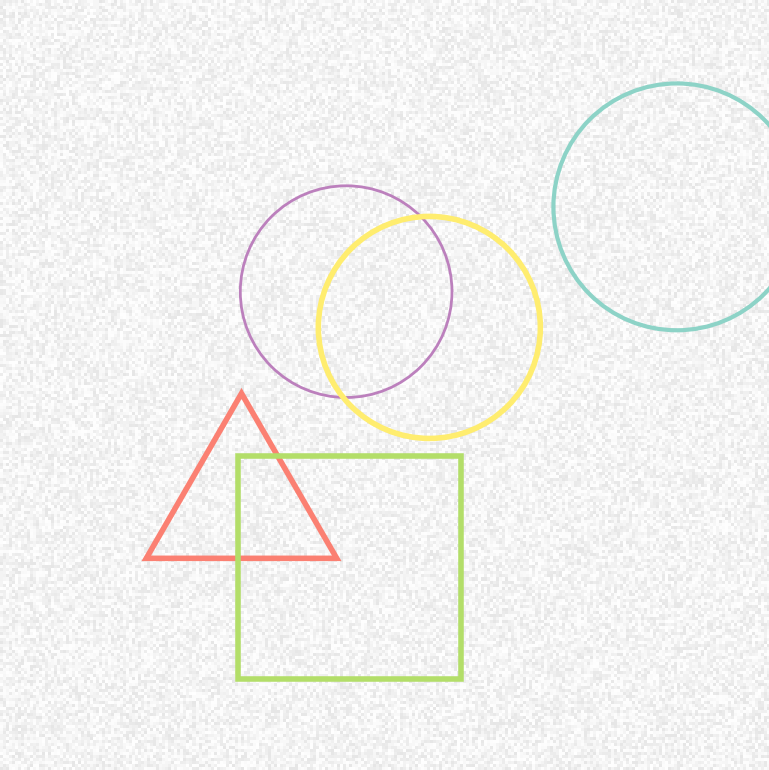[{"shape": "circle", "thickness": 1.5, "radius": 0.8, "center": [0.879, 0.731]}, {"shape": "triangle", "thickness": 2, "radius": 0.71, "center": [0.314, 0.346]}, {"shape": "square", "thickness": 2, "radius": 0.72, "center": [0.454, 0.263]}, {"shape": "circle", "thickness": 1, "radius": 0.69, "center": [0.45, 0.621]}, {"shape": "circle", "thickness": 2, "radius": 0.72, "center": [0.558, 0.575]}]